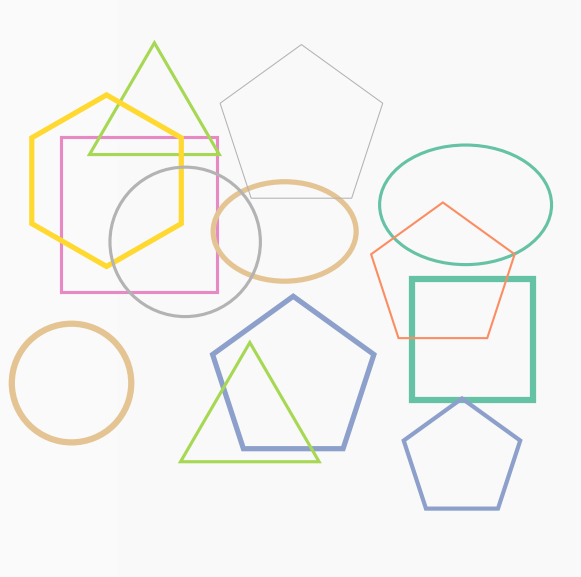[{"shape": "oval", "thickness": 1.5, "radius": 0.74, "center": [0.801, 0.644]}, {"shape": "square", "thickness": 3, "radius": 0.52, "center": [0.813, 0.411]}, {"shape": "pentagon", "thickness": 1, "radius": 0.65, "center": [0.762, 0.519]}, {"shape": "pentagon", "thickness": 2, "radius": 0.53, "center": [0.795, 0.204]}, {"shape": "pentagon", "thickness": 2.5, "radius": 0.73, "center": [0.505, 0.34]}, {"shape": "square", "thickness": 1.5, "radius": 0.67, "center": [0.239, 0.627]}, {"shape": "triangle", "thickness": 1.5, "radius": 0.64, "center": [0.266, 0.796]}, {"shape": "triangle", "thickness": 1.5, "radius": 0.69, "center": [0.43, 0.268]}, {"shape": "hexagon", "thickness": 2.5, "radius": 0.74, "center": [0.183, 0.686]}, {"shape": "circle", "thickness": 3, "radius": 0.51, "center": [0.123, 0.336]}, {"shape": "oval", "thickness": 2.5, "radius": 0.62, "center": [0.49, 0.598]}, {"shape": "circle", "thickness": 1.5, "radius": 0.65, "center": [0.319, 0.58]}, {"shape": "pentagon", "thickness": 0.5, "radius": 0.74, "center": [0.519, 0.775]}]